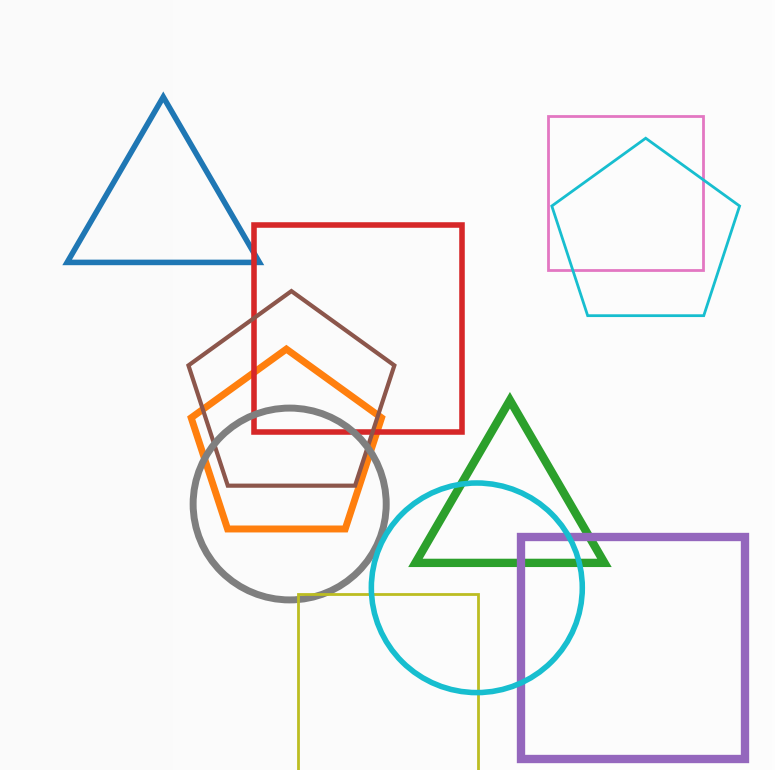[{"shape": "triangle", "thickness": 2, "radius": 0.72, "center": [0.211, 0.731]}, {"shape": "pentagon", "thickness": 2.5, "radius": 0.65, "center": [0.37, 0.417]}, {"shape": "triangle", "thickness": 3, "radius": 0.7, "center": [0.658, 0.339]}, {"shape": "square", "thickness": 2, "radius": 0.67, "center": [0.462, 0.574]}, {"shape": "square", "thickness": 3, "radius": 0.72, "center": [0.817, 0.159]}, {"shape": "pentagon", "thickness": 1.5, "radius": 0.7, "center": [0.376, 0.482]}, {"shape": "square", "thickness": 1, "radius": 0.5, "center": [0.807, 0.75]}, {"shape": "circle", "thickness": 2.5, "radius": 0.62, "center": [0.374, 0.345]}, {"shape": "square", "thickness": 1, "radius": 0.58, "center": [0.501, 0.112]}, {"shape": "circle", "thickness": 2, "radius": 0.68, "center": [0.615, 0.237]}, {"shape": "pentagon", "thickness": 1, "radius": 0.64, "center": [0.833, 0.693]}]